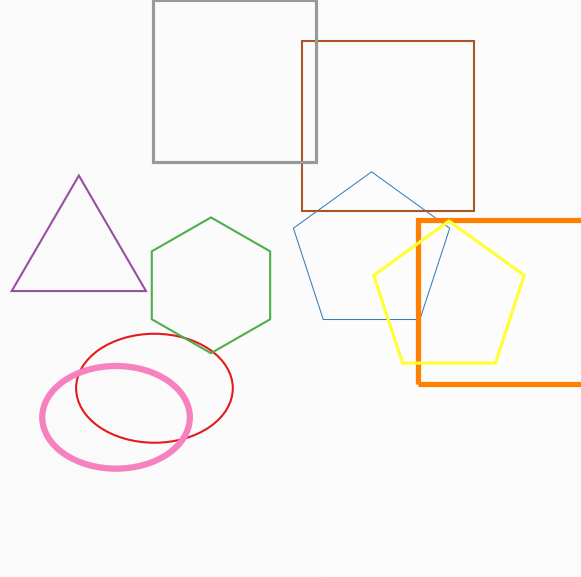[{"shape": "oval", "thickness": 1, "radius": 0.67, "center": [0.266, 0.327]}, {"shape": "pentagon", "thickness": 0.5, "radius": 0.71, "center": [0.639, 0.56]}, {"shape": "hexagon", "thickness": 1, "radius": 0.59, "center": [0.363, 0.505]}, {"shape": "triangle", "thickness": 1, "radius": 0.67, "center": [0.136, 0.562]}, {"shape": "square", "thickness": 2.5, "radius": 0.71, "center": [0.862, 0.476]}, {"shape": "pentagon", "thickness": 1.5, "radius": 0.68, "center": [0.772, 0.48]}, {"shape": "square", "thickness": 1, "radius": 0.74, "center": [0.667, 0.781]}, {"shape": "oval", "thickness": 3, "radius": 0.63, "center": [0.2, 0.277]}, {"shape": "square", "thickness": 1.5, "radius": 0.7, "center": [0.404, 0.859]}]